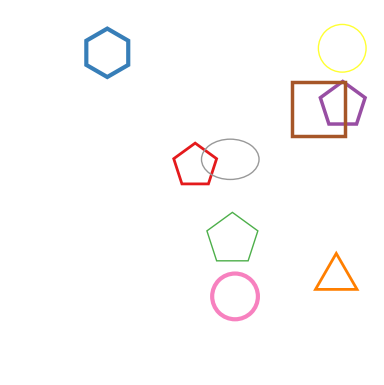[{"shape": "pentagon", "thickness": 2, "radius": 0.29, "center": [0.507, 0.57]}, {"shape": "hexagon", "thickness": 3, "radius": 0.31, "center": [0.279, 0.863]}, {"shape": "pentagon", "thickness": 1, "radius": 0.35, "center": [0.604, 0.379]}, {"shape": "pentagon", "thickness": 2.5, "radius": 0.31, "center": [0.89, 0.727]}, {"shape": "triangle", "thickness": 2, "radius": 0.31, "center": [0.873, 0.279]}, {"shape": "circle", "thickness": 1, "radius": 0.31, "center": [0.889, 0.875]}, {"shape": "square", "thickness": 2.5, "radius": 0.34, "center": [0.827, 0.717]}, {"shape": "circle", "thickness": 3, "radius": 0.3, "center": [0.61, 0.23]}, {"shape": "oval", "thickness": 1, "radius": 0.37, "center": [0.598, 0.586]}]